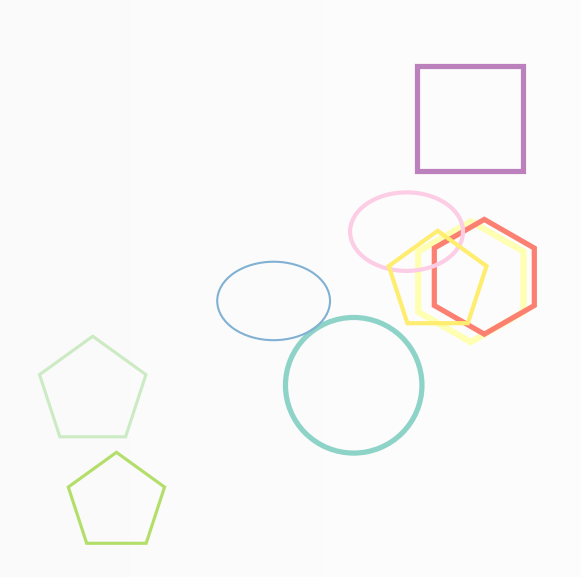[{"shape": "circle", "thickness": 2.5, "radius": 0.59, "center": [0.609, 0.332]}, {"shape": "hexagon", "thickness": 3, "radius": 0.52, "center": [0.81, 0.511]}, {"shape": "hexagon", "thickness": 2.5, "radius": 0.5, "center": [0.833, 0.52]}, {"shape": "oval", "thickness": 1, "radius": 0.49, "center": [0.471, 0.478]}, {"shape": "pentagon", "thickness": 1.5, "radius": 0.44, "center": [0.2, 0.129]}, {"shape": "oval", "thickness": 2, "radius": 0.49, "center": [0.699, 0.598]}, {"shape": "square", "thickness": 2.5, "radius": 0.45, "center": [0.809, 0.794]}, {"shape": "pentagon", "thickness": 1.5, "radius": 0.48, "center": [0.16, 0.321]}, {"shape": "pentagon", "thickness": 2, "radius": 0.44, "center": [0.753, 0.511]}]